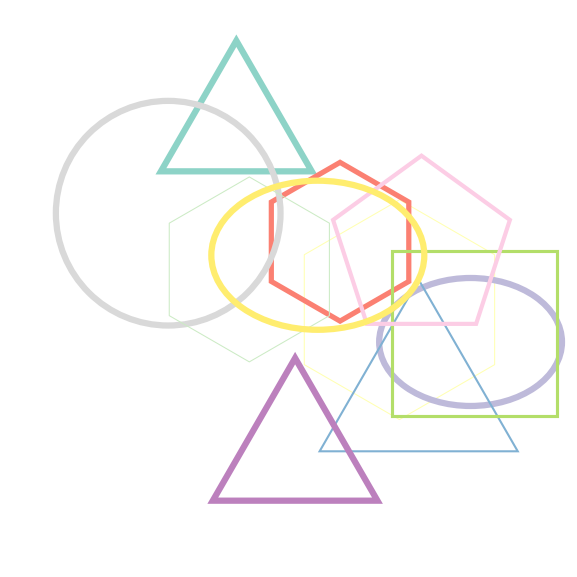[{"shape": "triangle", "thickness": 3, "radius": 0.75, "center": [0.409, 0.778]}, {"shape": "hexagon", "thickness": 0.5, "radius": 0.95, "center": [0.692, 0.463]}, {"shape": "oval", "thickness": 3, "radius": 0.79, "center": [0.815, 0.407]}, {"shape": "hexagon", "thickness": 2.5, "radius": 0.69, "center": [0.589, 0.581]}, {"shape": "triangle", "thickness": 1, "radius": 0.99, "center": [0.725, 0.317]}, {"shape": "square", "thickness": 1.5, "radius": 0.71, "center": [0.821, 0.422]}, {"shape": "pentagon", "thickness": 2, "radius": 0.8, "center": [0.73, 0.569]}, {"shape": "circle", "thickness": 3, "radius": 0.97, "center": [0.291, 0.63]}, {"shape": "triangle", "thickness": 3, "radius": 0.82, "center": [0.511, 0.214]}, {"shape": "hexagon", "thickness": 0.5, "radius": 0.8, "center": [0.432, 0.533]}, {"shape": "oval", "thickness": 3, "radius": 0.92, "center": [0.55, 0.557]}]